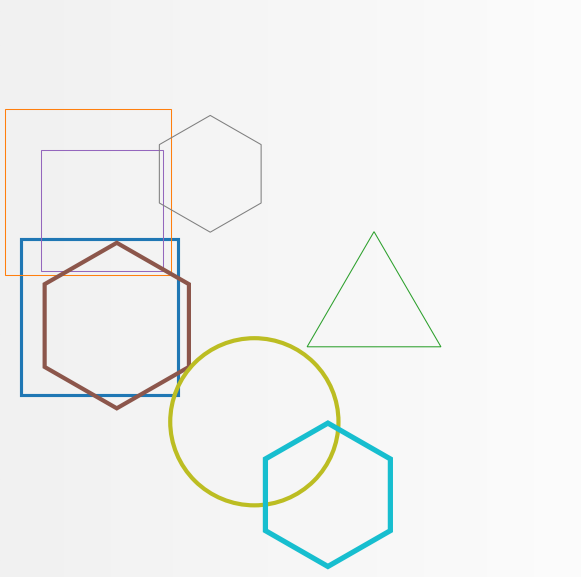[{"shape": "square", "thickness": 1.5, "radius": 0.67, "center": [0.171, 0.45]}, {"shape": "square", "thickness": 0.5, "radius": 0.72, "center": [0.151, 0.667]}, {"shape": "triangle", "thickness": 0.5, "radius": 0.66, "center": [0.643, 0.465]}, {"shape": "square", "thickness": 0.5, "radius": 0.52, "center": [0.176, 0.635]}, {"shape": "hexagon", "thickness": 2, "radius": 0.72, "center": [0.201, 0.435]}, {"shape": "hexagon", "thickness": 0.5, "radius": 0.51, "center": [0.362, 0.698]}, {"shape": "circle", "thickness": 2, "radius": 0.72, "center": [0.438, 0.269]}, {"shape": "hexagon", "thickness": 2.5, "radius": 0.62, "center": [0.564, 0.142]}]